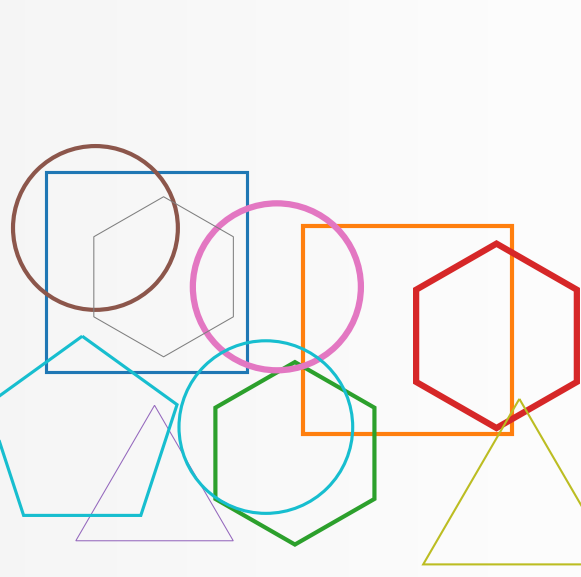[{"shape": "square", "thickness": 1.5, "radius": 0.87, "center": [0.252, 0.528]}, {"shape": "square", "thickness": 2, "radius": 0.9, "center": [0.701, 0.427]}, {"shape": "hexagon", "thickness": 2, "radius": 0.79, "center": [0.507, 0.214]}, {"shape": "hexagon", "thickness": 3, "radius": 0.8, "center": [0.854, 0.418]}, {"shape": "triangle", "thickness": 0.5, "radius": 0.78, "center": [0.266, 0.141]}, {"shape": "circle", "thickness": 2, "radius": 0.71, "center": [0.164, 0.604]}, {"shape": "circle", "thickness": 3, "radius": 0.72, "center": [0.476, 0.502]}, {"shape": "hexagon", "thickness": 0.5, "radius": 0.69, "center": [0.281, 0.52]}, {"shape": "triangle", "thickness": 1, "radius": 0.96, "center": [0.894, 0.117]}, {"shape": "pentagon", "thickness": 1.5, "radius": 0.86, "center": [0.141, 0.245]}, {"shape": "circle", "thickness": 1.5, "radius": 0.75, "center": [0.457, 0.26]}]